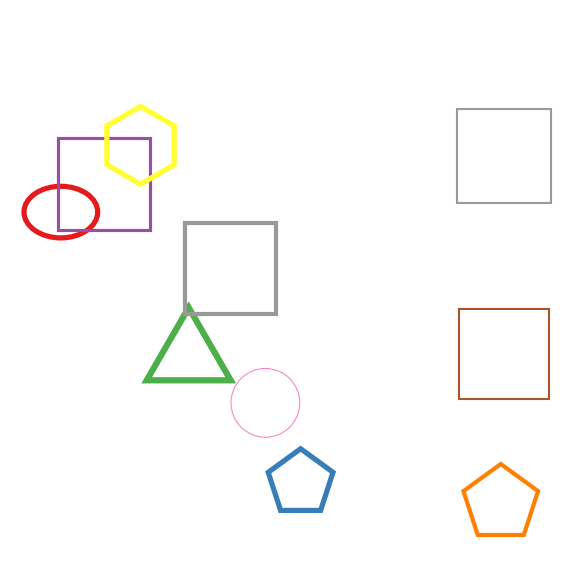[{"shape": "oval", "thickness": 2.5, "radius": 0.32, "center": [0.105, 0.632]}, {"shape": "pentagon", "thickness": 2.5, "radius": 0.3, "center": [0.521, 0.163]}, {"shape": "triangle", "thickness": 3, "radius": 0.42, "center": [0.327, 0.383]}, {"shape": "square", "thickness": 1.5, "radius": 0.4, "center": [0.18, 0.68]}, {"shape": "pentagon", "thickness": 2, "radius": 0.34, "center": [0.867, 0.128]}, {"shape": "hexagon", "thickness": 2.5, "radius": 0.34, "center": [0.243, 0.747]}, {"shape": "square", "thickness": 1, "radius": 0.39, "center": [0.873, 0.386]}, {"shape": "circle", "thickness": 0.5, "radius": 0.3, "center": [0.46, 0.302]}, {"shape": "square", "thickness": 1, "radius": 0.41, "center": [0.873, 0.73]}, {"shape": "square", "thickness": 2, "radius": 0.39, "center": [0.399, 0.534]}]